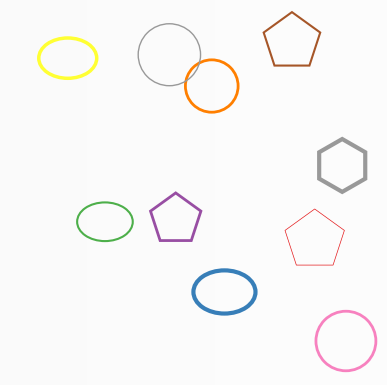[{"shape": "pentagon", "thickness": 0.5, "radius": 0.4, "center": [0.812, 0.377]}, {"shape": "oval", "thickness": 3, "radius": 0.4, "center": [0.579, 0.242]}, {"shape": "oval", "thickness": 1.5, "radius": 0.36, "center": [0.271, 0.424]}, {"shape": "pentagon", "thickness": 2, "radius": 0.34, "center": [0.453, 0.43]}, {"shape": "circle", "thickness": 2, "radius": 0.34, "center": [0.546, 0.777]}, {"shape": "oval", "thickness": 2.5, "radius": 0.37, "center": [0.175, 0.849]}, {"shape": "pentagon", "thickness": 1.5, "radius": 0.38, "center": [0.753, 0.892]}, {"shape": "circle", "thickness": 2, "radius": 0.39, "center": [0.893, 0.114]}, {"shape": "circle", "thickness": 1, "radius": 0.4, "center": [0.437, 0.858]}, {"shape": "hexagon", "thickness": 3, "radius": 0.34, "center": [0.883, 0.57]}]